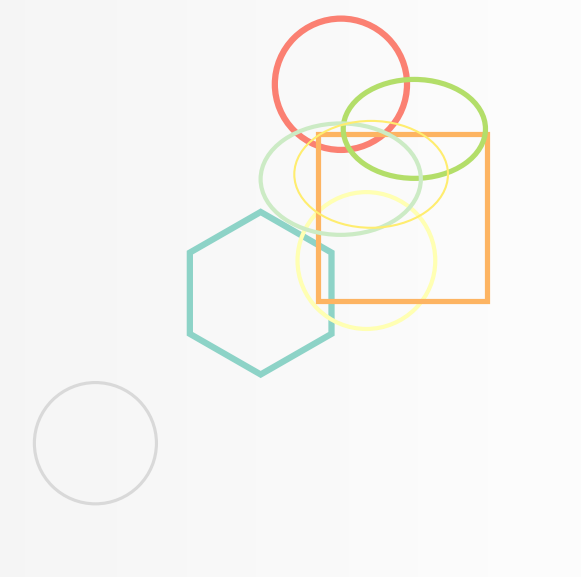[{"shape": "hexagon", "thickness": 3, "radius": 0.7, "center": [0.448, 0.491]}, {"shape": "circle", "thickness": 2, "radius": 0.59, "center": [0.63, 0.548]}, {"shape": "circle", "thickness": 3, "radius": 0.57, "center": [0.587, 0.853]}, {"shape": "square", "thickness": 2.5, "radius": 0.72, "center": [0.693, 0.623]}, {"shape": "oval", "thickness": 2.5, "radius": 0.61, "center": [0.713, 0.776]}, {"shape": "circle", "thickness": 1.5, "radius": 0.53, "center": [0.164, 0.232]}, {"shape": "oval", "thickness": 2, "radius": 0.69, "center": [0.586, 0.689]}, {"shape": "oval", "thickness": 1, "radius": 0.66, "center": [0.639, 0.697]}]